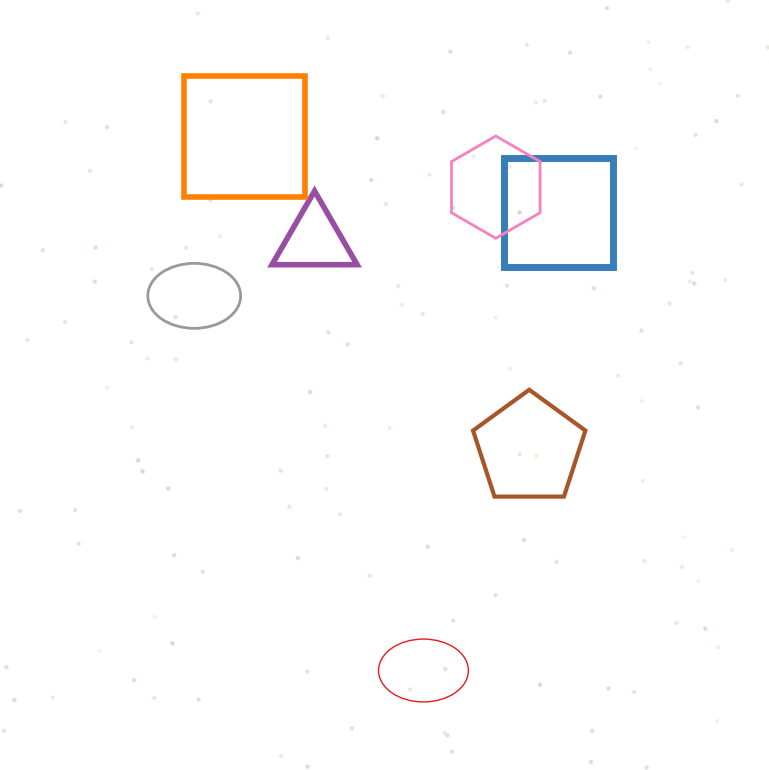[{"shape": "oval", "thickness": 0.5, "radius": 0.29, "center": [0.55, 0.129]}, {"shape": "square", "thickness": 2.5, "radius": 0.35, "center": [0.725, 0.725]}, {"shape": "triangle", "thickness": 2, "radius": 0.32, "center": [0.409, 0.688]}, {"shape": "square", "thickness": 2, "radius": 0.39, "center": [0.317, 0.823]}, {"shape": "pentagon", "thickness": 1.5, "radius": 0.38, "center": [0.687, 0.417]}, {"shape": "hexagon", "thickness": 1, "radius": 0.33, "center": [0.644, 0.757]}, {"shape": "oval", "thickness": 1, "radius": 0.3, "center": [0.252, 0.616]}]